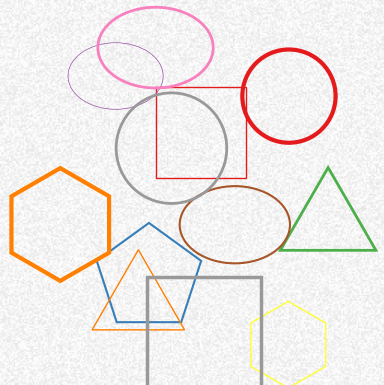[{"shape": "circle", "thickness": 3, "radius": 0.61, "center": [0.751, 0.75]}, {"shape": "square", "thickness": 1, "radius": 0.59, "center": [0.523, 0.656]}, {"shape": "pentagon", "thickness": 1.5, "radius": 0.71, "center": [0.387, 0.278]}, {"shape": "triangle", "thickness": 2, "radius": 0.72, "center": [0.852, 0.422]}, {"shape": "oval", "thickness": 0.5, "radius": 0.62, "center": [0.3, 0.803]}, {"shape": "triangle", "thickness": 1, "radius": 0.69, "center": [0.359, 0.213]}, {"shape": "hexagon", "thickness": 3, "radius": 0.73, "center": [0.157, 0.417]}, {"shape": "hexagon", "thickness": 1, "radius": 0.56, "center": [0.749, 0.105]}, {"shape": "oval", "thickness": 1.5, "radius": 0.72, "center": [0.61, 0.416]}, {"shape": "oval", "thickness": 2, "radius": 0.75, "center": [0.404, 0.876]}, {"shape": "square", "thickness": 2.5, "radius": 0.74, "center": [0.53, 0.134]}, {"shape": "circle", "thickness": 2, "radius": 0.72, "center": [0.445, 0.615]}]